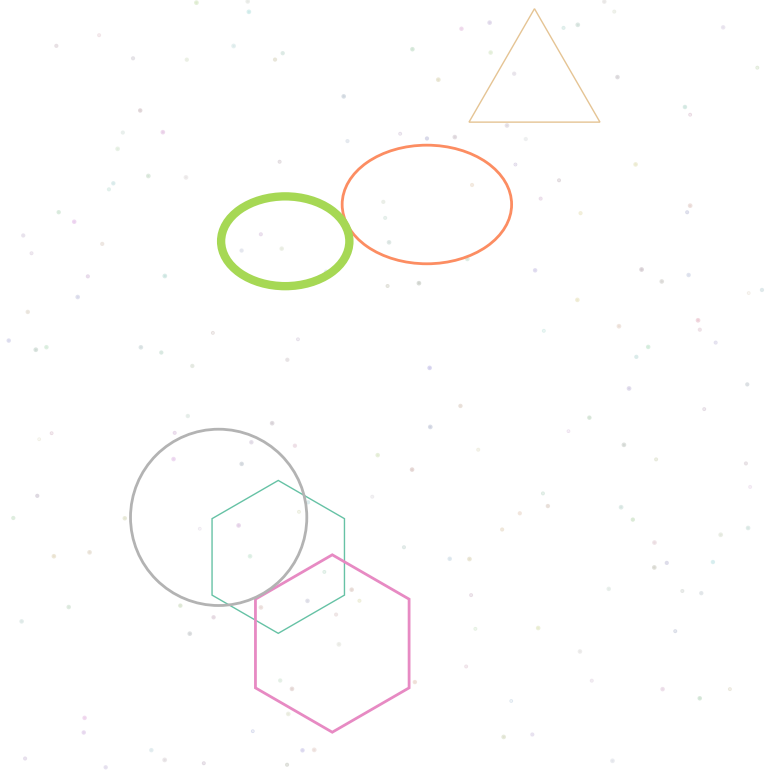[{"shape": "hexagon", "thickness": 0.5, "radius": 0.5, "center": [0.361, 0.277]}, {"shape": "oval", "thickness": 1, "radius": 0.55, "center": [0.554, 0.734]}, {"shape": "hexagon", "thickness": 1, "radius": 0.58, "center": [0.432, 0.164]}, {"shape": "oval", "thickness": 3, "radius": 0.42, "center": [0.37, 0.687]}, {"shape": "triangle", "thickness": 0.5, "radius": 0.49, "center": [0.694, 0.89]}, {"shape": "circle", "thickness": 1, "radius": 0.57, "center": [0.284, 0.328]}]